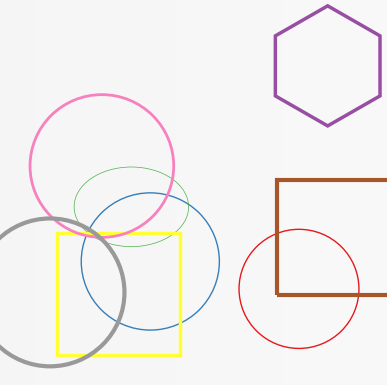[{"shape": "circle", "thickness": 1, "radius": 0.77, "center": [0.772, 0.25]}, {"shape": "circle", "thickness": 1, "radius": 0.89, "center": [0.388, 0.321]}, {"shape": "oval", "thickness": 0.5, "radius": 0.74, "center": [0.339, 0.463]}, {"shape": "hexagon", "thickness": 2.5, "radius": 0.78, "center": [0.846, 0.829]}, {"shape": "square", "thickness": 2.5, "radius": 0.79, "center": [0.306, 0.237]}, {"shape": "square", "thickness": 3, "radius": 0.75, "center": [0.864, 0.383]}, {"shape": "circle", "thickness": 2, "radius": 0.93, "center": [0.263, 0.569]}, {"shape": "circle", "thickness": 3, "radius": 0.96, "center": [0.129, 0.241]}]